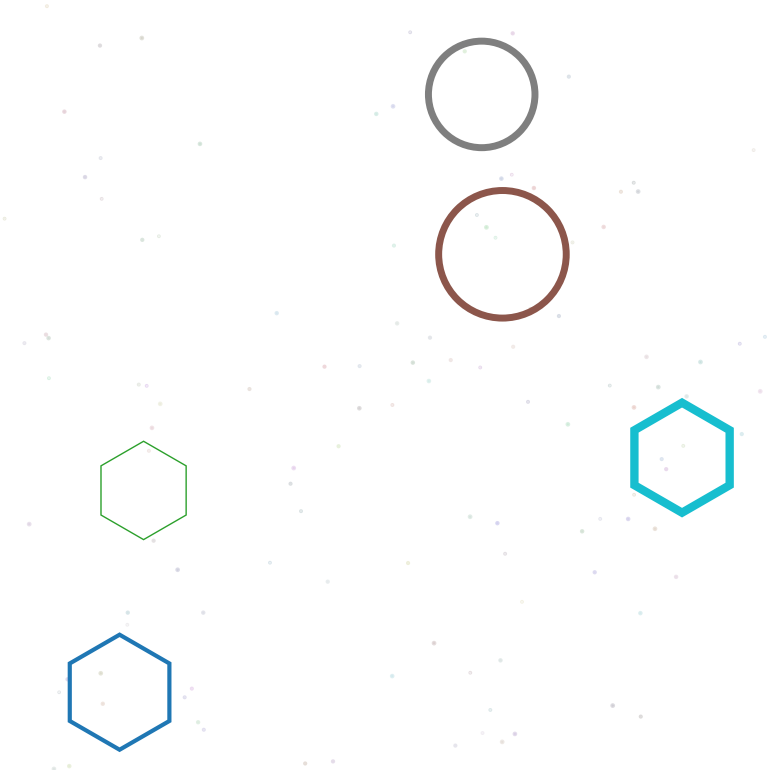[{"shape": "hexagon", "thickness": 1.5, "radius": 0.37, "center": [0.155, 0.101]}, {"shape": "hexagon", "thickness": 0.5, "radius": 0.32, "center": [0.186, 0.363]}, {"shape": "circle", "thickness": 2.5, "radius": 0.41, "center": [0.653, 0.67]}, {"shape": "circle", "thickness": 2.5, "radius": 0.35, "center": [0.626, 0.877]}, {"shape": "hexagon", "thickness": 3, "radius": 0.36, "center": [0.886, 0.406]}]